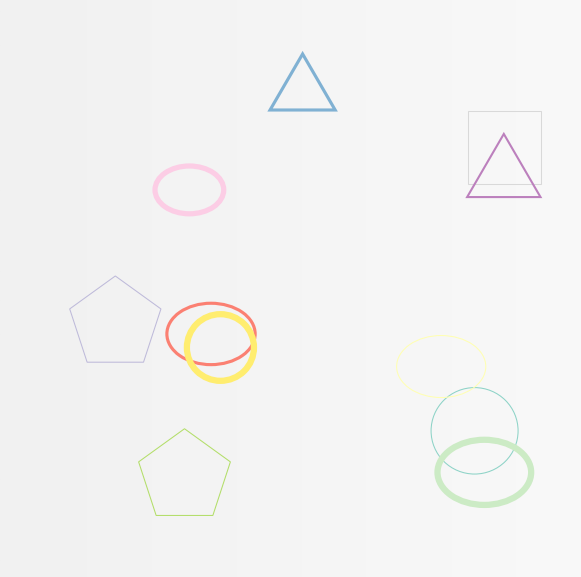[{"shape": "circle", "thickness": 0.5, "radius": 0.37, "center": [0.816, 0.253]}, {"shape": "oval", "thickness": 0.5, "radius": 0.38, "center": [0.759, 0.364]}, {"shape": "pentagon", "thickness": 0.5, "radius": 0.41, "center": [0.198, 0.439]}, {"shape": "oval", "thickness": 1.5, "radius": 0.38, "center": [0.363, 0.421]}, {"shape": "triangle", "thickness": 1.5, "radius": 0.32, "center": [0.521, 0.841]}, {"shape": "pentagon", "thickness": 0.5, "radius": 0.41, "center": [0.317, 0.174]}, {"shape": "oval", "thickness": 2.5, "radius": 0.3, "center": [0.326, 0.67]}, {"shape": "square", "thickness": 0.5, "radius": 0.31, "center": [0.868, 0.744]}, {"shape": "triangle", "thickness": 1, "radius": 0.36, "center": [0.867, 0.694]}, {"shape": "oval", "thickness": 3, "radius": 0.4, "center": [0.833, 0.181]}, {"shape": "circle", "thickness": 3, "radius": 0.29, "center": [0.379, 0.397]}]